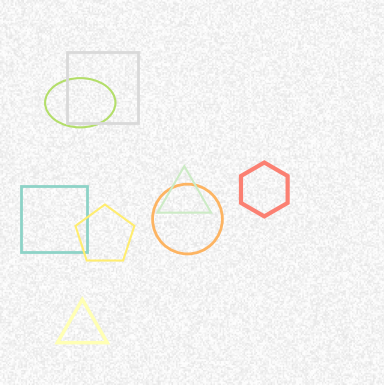[{"shape": "square", "thickness": 2, "radius": 0.42, "center": [0.141, 0.432]}, {"shape": "triangle", "thickness": 2.5, "radius": 0.37, "center": [0.214, 0.147]}, {"shape": "hexagon", "thickness": 3, "radius": 0.35, "center": [0.686, 0.508]}, {"shape": "circle", "thickness": 2, "radius": 0.45, "center": [0.487, 0.431]}, {"shape": "oval", "thickness": 1.5, "radius": 0.46, "center": [0.208, 0.733]}, {"shape": "square", "thickness": 2, "radius": 0.46, "center": [0.266, 0.772]}, {"shape": "triangle", "thickness": 1.5, "radius": 0.4, "center": [0.479, 0.488]}, {"shape": "pentagon", "thickness": 1.5, "radius": 0.4, "center": [0.273, 0.388]}]